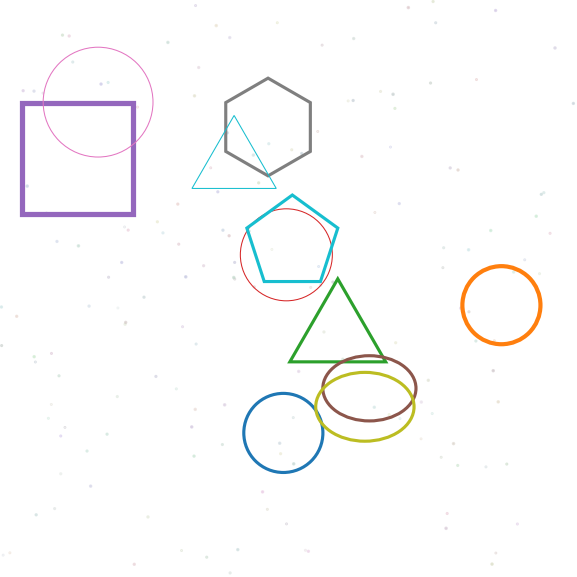[{"shape": "circle", "thickness": 1.5, "radius": 0.34, "center": [0.491, 0.249]}, {"shape": "circle", "thickness": 2, "radius": 0.34, "center": [0.868, 0.471]}, {"shape": "triangle", "thickness": 1.5, "radius": 0.48, "center": [0.585, 0.42]}, {"shape": "circle", "thickness": 0.5, "radius": 0.4, "center": [0.496, 0.558]}, {"shape": "square", "thickness": 2.5, "radius": 0.48, "center": [0.134, 0.725]}, {"shape": "oval", "thickness": 1.5, "radius": 0.4, "center": [0.64, 0.327]}, {"shape": "circle", "thickness": 0.5, "radius": 0.48, "center": [0.17, 0.822]}, {"shape": "hexagon", "thickness": 1.5, "radius": 0.42, "center": [0.464, 0.779]}, {"shape": "oval", "thickness": 1.5, "radius": 0.43, "center": [0.632, 0.295]}, {"shape": "pentagon", "thickness": 1.5, "radius": 0.41, "center": [0.506, 0.579]}, {"shape": "triangle", "thickness": 0.5, "radius": 0.42, "center": [0.405, 0.715]}]